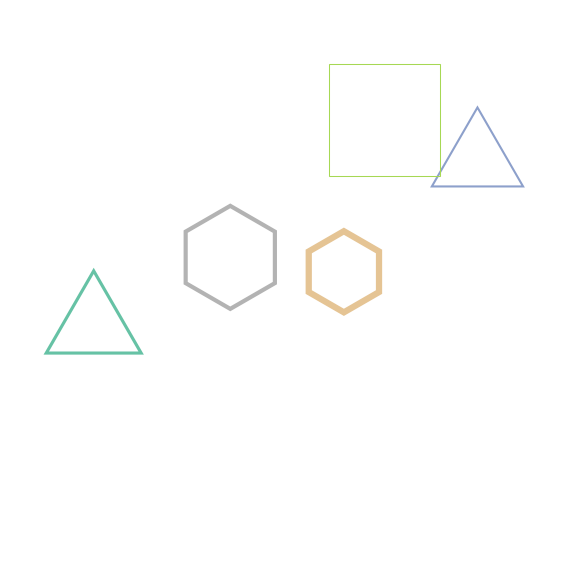[{"shape": "triangle", "thickness": 1.5, "radius": 0.47, "center": [0.162, 0.435]}, {"shape": "triangle", "thickness": 1, "radius": 0.46, "center": [0.827, 0.722]}, {"shape": "square", "thickness": 0.5, "radius": 0.48, "center": [0.666, 0.791]}, {"shape": "hexagon", "thickness": 3, "radius": 0.35, "center": [0.595, 0.529]}, {"shape": "hexagon", "thickness": 2, "radius": 0.45, "center": [0.399, 0.553]}]